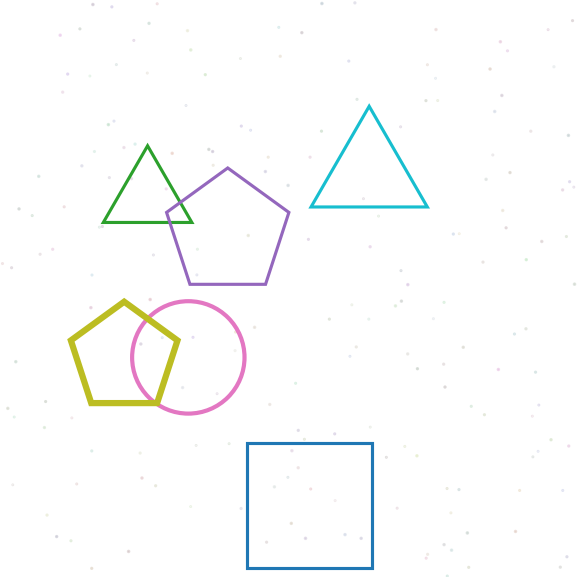[{"shape": "square", "thickness": 1.5, "radius": 0.54, "center": [0.535, 0.124]}, {"shape": "triangle", "thickness": 1.5, "radius": 0.44, "center": [0.256, 0.658]}, {"shape": "pentagon", "thickness": 1.5, "radius": 0.56, "center": [0.394, 0.597]}, {"shape": "circle", "thickness": 2, "radius": 0.49, "center": [0.326, 0.38]}, {"shape": "pentagon", "thickness": 3, "radius": 0.49, "center": [0.215, 0.38]}, {"shape": "triangle", "thickness": 1.5, "radius": 0.58, "center": [0.639, 0.699]}]